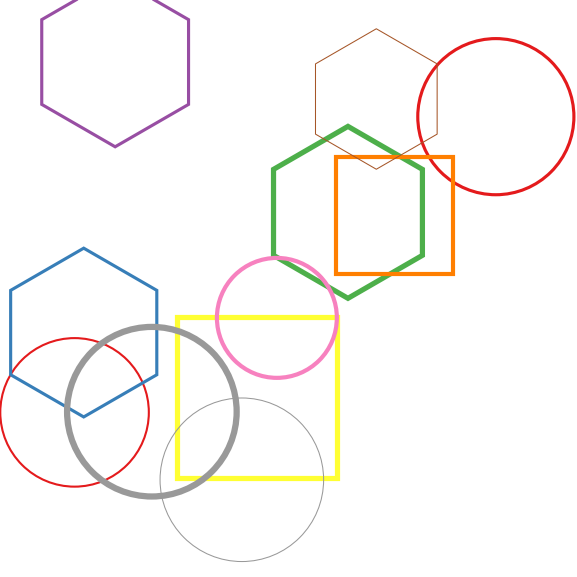[{"shape": "circle", "thickness": 1.5, "radius": 0.68, "center": [0.859, 0.797]}, {"shape": "circle", "thickness": 1, "radius": 0.64, "center": [0.129, 0.285]}, {"shape": "hexagon", "thickness": 1.5, "radius": 0.73, "center": [0.145, 0.423]}, {"shape": "hexagon", "thickness": 2.5, "radius": 0.74, "center": [0.603, 0.631]}, {"shape": "hexagon", "thickness": 1.5, "radius": 0.73, "center": [0.199, 0.892]}, {"shape": "square", "thickness": 2, "radius": 0.51, "center": [0.683, 0.626]}, {"shape": "square", "thickness": 2.5, "radius": 0.7, "center": [0.445, 0.311]}, {"shape": "hexagon", "thickness": 0.5, "radius": 0.61, "center": [0.652, 0.828]}, {"shape": "circle", "thickness": 2, "radius": 0.52, "center": [0.479, 0.449]}, {"shape": "circle", "thickness": 3, "radius": 0.73, "center": [0.263, 0.286]}, {"shape": "circle", "thickness": 0.5, "radius": 0.71, "center": [0.419, 0.168]}]